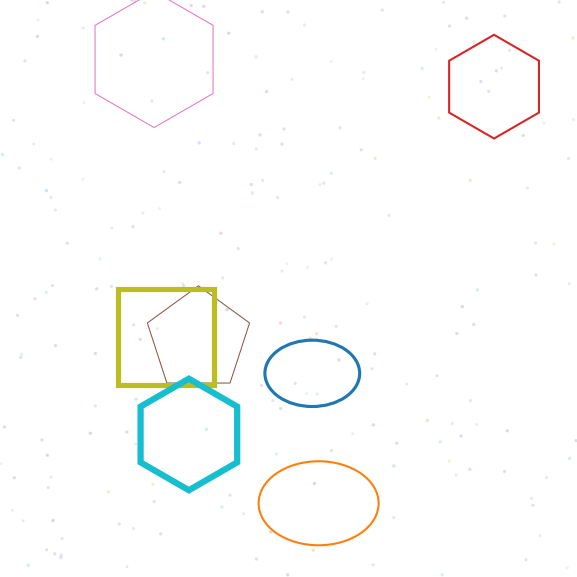[{"shape": "oval", "thickness": 1.5, "radius": 0.41, "center": [0.541, 0.353]}, {"shape": "oval", "thickness": 1, "radius": 0.52, "center": [0.552, 0.128]}, {"shape": "hexagon", "thickness": 1, "radius": 0.45, "center": [0.855, 0.849]}, {"shape": "pentagon", "thickness": 0.5, "radius": 0.47, "center": [0.344, 0.411]}, {"shape": "hexagon", "thickness": 0.5, "radius": 0.59, "center": [0.267, 0.896]}, {"shape": "square", "thickness": 2.5, "radius": 0.41, "center": [0.288, 0.416]}, {"shape": "hexagon", "thickness": 3, "radius": 0.48, "center": [0.327, 0.247]}]